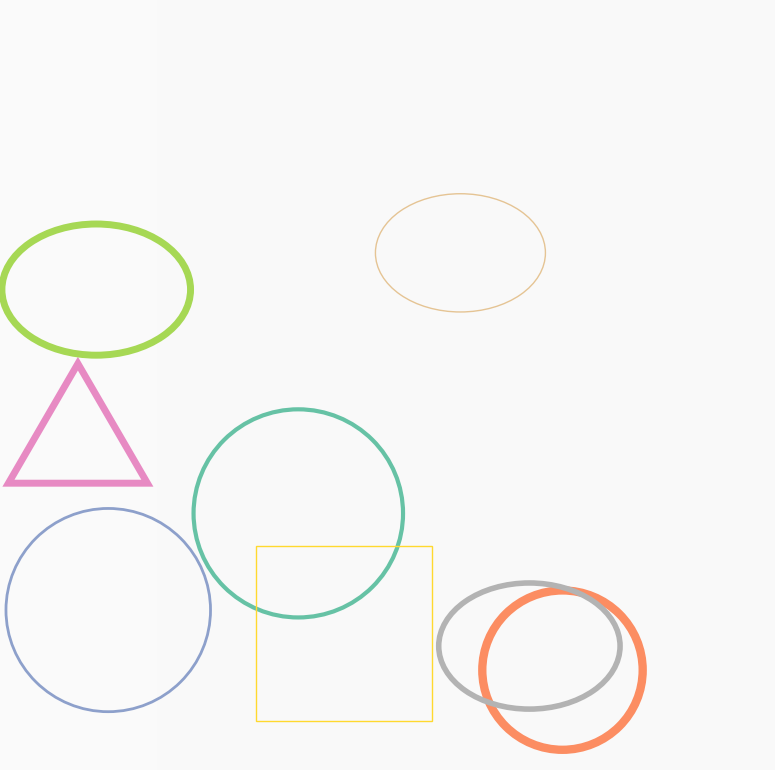[{"shape": "circle", "thickness": 1.5, "radius": 0.68, "center": [0.385, 0.333]}, {"shape": "circle", "thickness": 3, "radius": 0.52, "center": [0.726, 0.13]}, {"shape": "circle", "thickness": 1, "radius": 0.66, "center": [0.14, 0.208]}, {"shape": "triangle", "thickness": 2.5, "radius": 0.52, "center": [0.101, 0.424]}, {"shape": "oval", "thickness": 2.5, "radius": 0.61, "center": [0.124, 0.624]}, {"shape": "square", "thickness": 0.5, "radius": 0.57, "center": [0.444, 0.177]}, {"shape": "oval", "thickness": 0.5, "radius": 0.55, "center": [0.594, 0.672]}, {"shape": "oval", "thickness": 2, "radius": 0.58, "center": [0.683, 0.161]}]